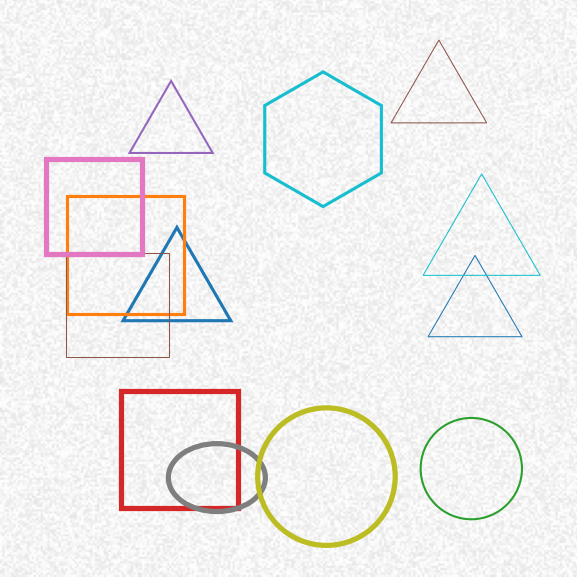[{"shape": "triangle", "thickness": 1.5, "radius": 0.54, "center": [0.306, 0.498]}, {"shape": "triangle", "thickness": 0.5, "radius": 0.47, "center": [0.823, 0.463]}, {"shape": "square", "thickness": 1.5, "radius": 0.51, "center": [0.217, 0.558]}, {"shape": "circle", "thickness": 1, "radius": 0.44, "center": [0.816, 0.188]}, {"shape": "square", "thickness": 2.5, "radius": 0.51, "center": [0.311, 0.22]}, {"shape": "triangle", "thickness": 1, "radius": 0.42, "center": [0.296, 0.776]}, {"shape": "triangle", "thickness": 0.5, "radius": 0.48, "center": [0.76, 0.834]}, {"shape": "square", "thickness": 0.5, "radius": 0.45, "center": [0.203, 0.471]}, {"shape": "square", "thickness": 2.5, "radius": 0.41, "center": [0.163, 0.641]}, {"shape": "oval", "thickness": 2.5, "radius": 0.42, "center": [0.376, 0.172]}, {"shape": "circle", "thickness": 2.5, "radius": 0.6, "center": [0.565, 0.174]}, {"shape": "triangle", "thickness": 0.5, "radius": 0.59, "center": [0.834, 0.581]}, {"shape": "hexagon", "thickness": 1.5, "radius": 0.58, "center": [0.559, 0.758]}]